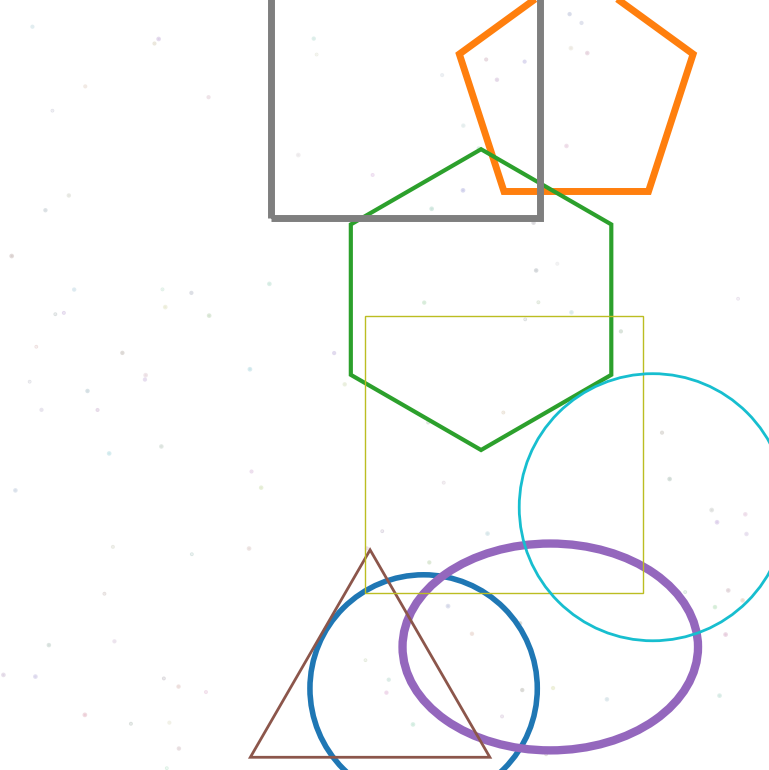[{"shape": "circle", "thickness": 2, "radius": 0.74, "center": [0.55, 0.106]}, {"shape": "pentagon", "thickness": 2.5, "radius": 0.8, "center": [0.748, 0.88]}, {"shape": "hexagon", "thickness": 1.5, "radius": 0.98, "center": [0.625, 0.611]}, {"shape": "oval", "thickness": 3, "radius": 0.96, "center": [0.715, 0.16]}, {"shape": "triangle", "thickness": 1, "radius": 0.9, "center": [0.481, 0.106]}, {"shape": "square", "thickness": 2.5, "radius": 0.88, "center": [0.527, 0.892]}, {"shape": "square", "thickness": 0.5, "radius": 0.9, "center": [0.655, 0.41]}, {"shape": "circle", "thickness": 1, "radius": 0.87, "center": [0.848, 0.341]}]